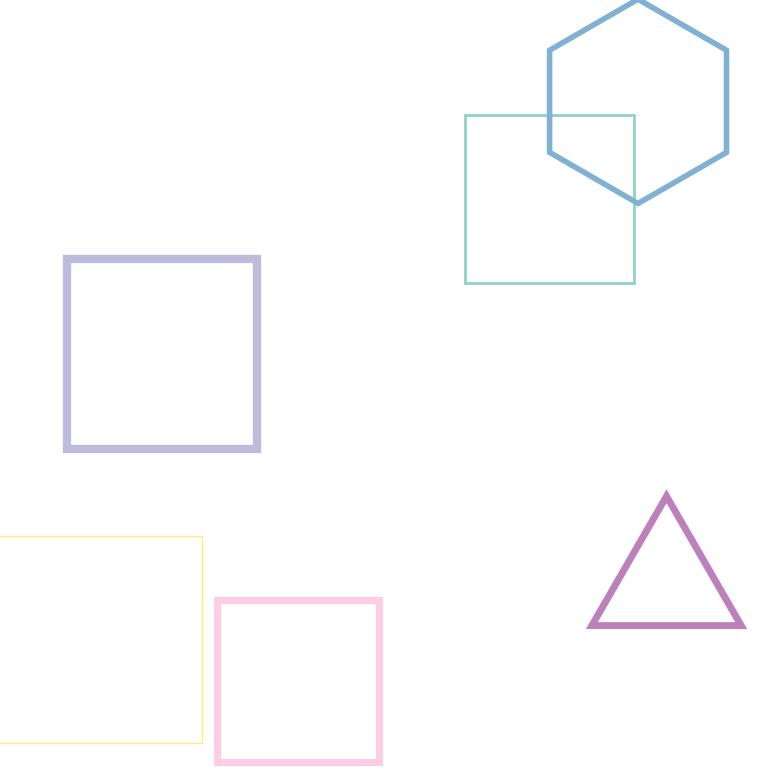[{"shape": "square", "thickness": 1, "radius": 0.55, "center": [0.714, 0.742]}, {"shape": "square", "thickness": 3, "radius": 0.62, "center": [0.211, 0.541]}, {"shape": "hexagon", "thickness": 2, "radius": 0.66, "center": [0.829, 0.868]}, {"shape": "square", "thickness": 2.5, "radius": 0.53, "center": [0.386, 0.115]}, {"shape": "triangle", "thickness": 2.5, "radius": 0.56, "center": [0.866, 0.244]}, {"shape": "square", "thickness": 0.5, "radius": 0.67, "center": [0.128, 0.17]}]